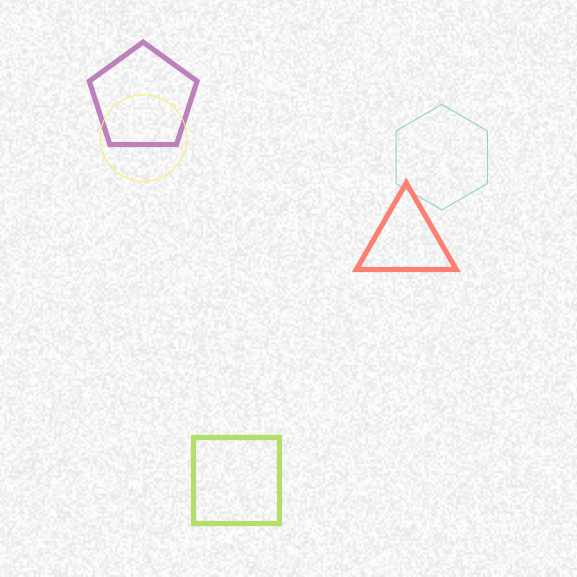[{"shape": "hexagon", "thickness": 0.5, "radius": 0.46, "center": [0.765, 0.727]}, {"shape": "triangle", "thickness": 2.5, "radius": 0.5, "center": [0.704, 0.582]}, {"shape": "square", "thickness": 2.5, "radius": 0.37, "center": [0.409, 0.168]}, {"shape": "pentagon", "thickness": 2.5, "radius": 0.49, "center": [0.248, 0.828]}, {"shape": "circle", "thickness": 0.5, "radius": 0.37, "center": [0.248, 0.76]}]